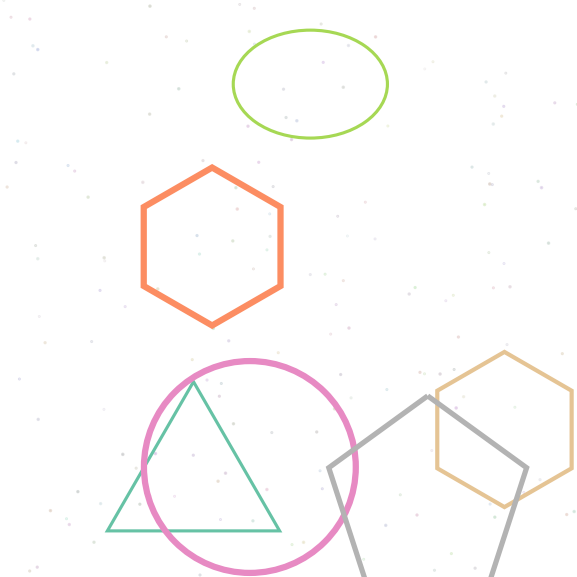[{"shape": "triangle", "thickness": 1.5, "radius": 0.86, "center": [0.335, 0.166]}, {"shape": "hexagon", "thickness": 3, "radius": 0.68, "center": [0.367, 0.572]}, {"shape": "circle", "thickness": 3, "radius": 0.92, "center": [0.433, 0.19]}, {"shape": "oval", "thickness": 1.5, "radius": 0.67, "center": [0.537, 0.853]}, {"shape": "hexagon", "thickness": 2, "radius": 0.67, "center": [0.874, 0.255]}, {"shape": "pentagon", "thickness": 2.5, "radius": 0.9, "center": [0.741, 0.134]}]